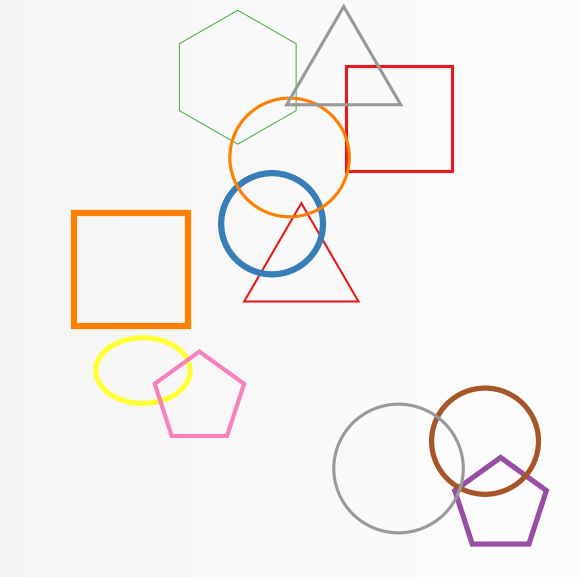[{"shape": "square", "thickness": 1.5, "radius": 0.45, "center": [0.687, 0.793]}, {"shape": "triangle", "thickness": 1, "radius": 0.57, "center": [0.518, 0.534]}, {"shape": "circle", "thickness": 3, "radius": 0.44, "center": [0.468, 0.612]}, {"shape": "hexagon", "thickness": 0.5, "radius": 0.58, "center": [0.409, 0.865]}, {"shape": "pentagon", "thickness": 2.5, "radius": 0.41, "center": [0.861, 0.124]}, {"shape": "circle", "thickness": 1.5, "radius": 0.51, "center": [0.498, 0.726]}, {"shape": "square", "thickness": 3, "radius": 0.49, "center": [0.226, 0.532]}, {"shape": "oval", "thickness": 2.5, "radius": 0.41, "center": [0.246, 0.357]}, {"shape": "circle", "thickness": 2.5, "radius": 0.46, "center": [0.834, 0.235]}, {"shape": "pentagon", "thickness": 2, "radius": 0.4, "center": [0.343, 0.31]}, {"shape": "circle", "thickness": 1.5, "radius": 0.56, "center": [0.686, 0.188]}, {"shape": "triangle", "thickness": 1.5, "radius": 0.57, "center": [0.591, 0.874]}]